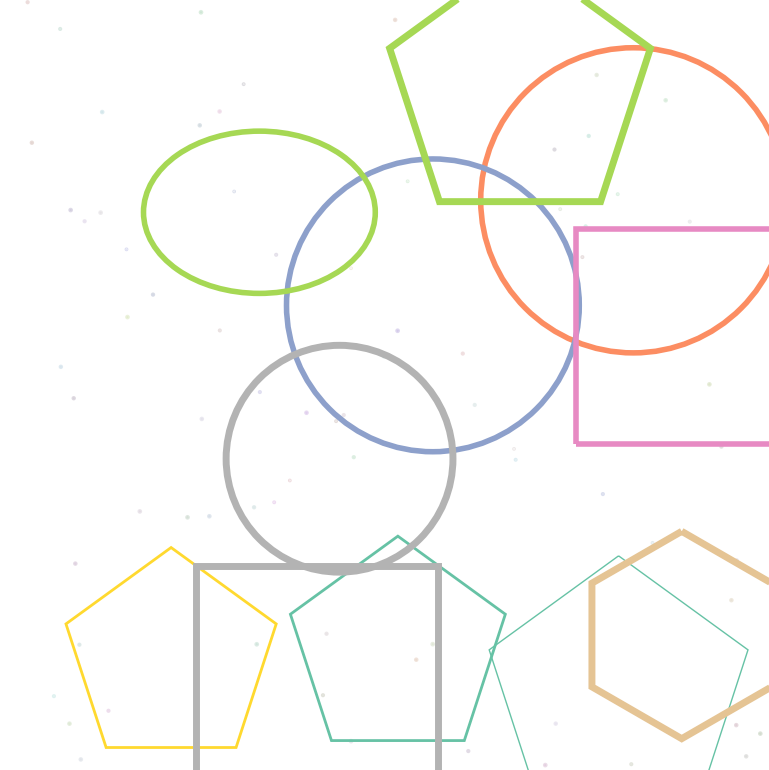[{"shape": "pentagon", "thickness": 1, "radius": 0.73, "center": [0.517, 0.157]}, {"shape": "pentagon", "thickness": 0.5, "radius": 0.88, "center": [0.803, 0.101]}, {"shape": "circle", "thickness": 2, "radius": 0.99, "center": [0.822, 0.74]}, {"shape": "circle", "thickness": 2, "radius": 0.95, "center": [0.562, 0.603]}, {"shape": "square", "thickness": 2, "radius": 0.7, "center": [0.887, 0.562]}, {"shape": "pentagon", "thickness": 2.5, "radius": 0.89, "center": [0.675, 0.882]}, {"shape": "oval", "thickness": 2, "radius": 0.75, "center": [0.337, 0.724]}, {"shape": "pentagon", "thickness": 1, "radius": 0.72, "center": [0.222, 0.145]}, {"shape": "hexagon", "thickness": 2.5, "radius": 0.67, "center": [0.885, 0.175]}, {"shape": "square", "thickness": 2.5, "radius": 0.79, "center": [0.412, 0.107]}, {"shape": "circle", "thickness": 2.5, "radius": 0.74, "center": [0.441, 0.404]}]